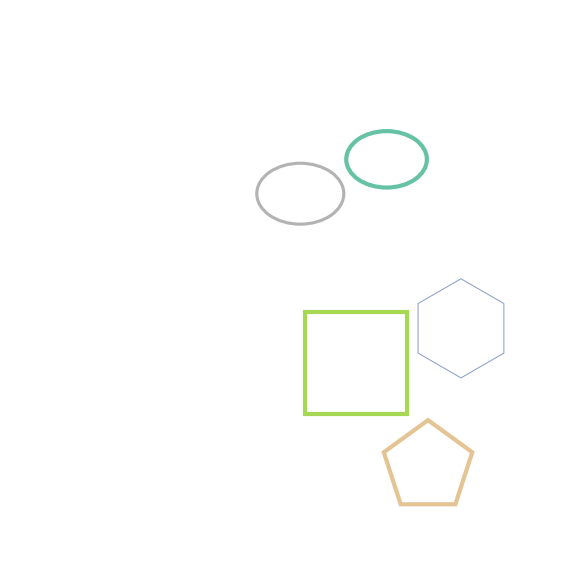[{"shape": "oval", "thickness": 2, "radius": 0.35, "center": [0.669, 0.723]}, {"shape": "hexagon", "thickness": 0.5, "radius": 0.43, "center": [0.798, 0.431]}, {"shape": "square", "thickness": 2, "radius": 0.44, "center": [0.617, 0.371]}, {"shape": "pentagon", "thickness": 2, "radius": 0.4, "center": [0.741, 0.191]}, {"shape": "oval", "thickness": 1.5, "radius": 0.38, "center": [0.52, 0.664]}]